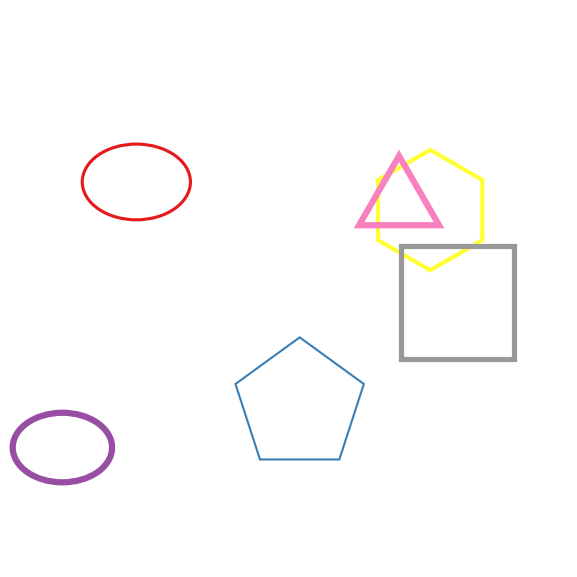[{"shape": "oval", "thickness": 1.5, "radius": 0.47, "center": [0.236, 0.684]}, {"shape": "pentagon", "thickness": 1, "radius": 0.58, "center": [0.519, 0.298]}, {"shape": "oval", "thickness": 3, "radius": 0.43, "center": [0.108, 0.224]}, {"shape": "hexagon", "thickness": 2, "radius": 0.52, "center": [0.745, 0.635]}, {"shape": "triangle", "thickness": 3, "radius": 0.4, "center": [0.691, 0.649]}, {"shape": "square", "thickness": 2.5, "radius": 0.49, "center": [0.792, 0.476]}]